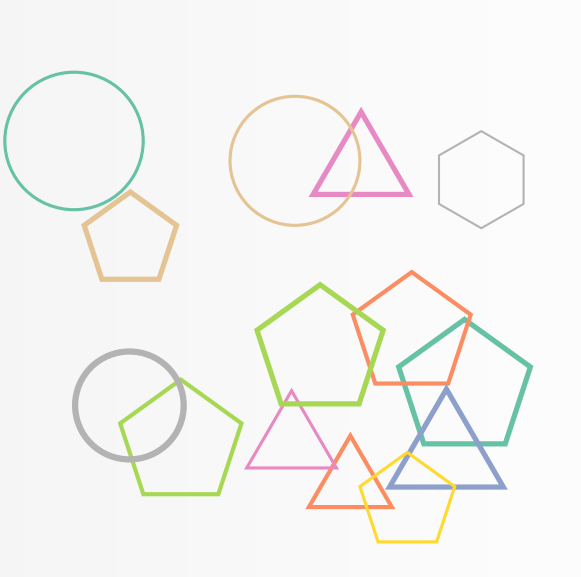[{"shape": "circle", "thickness": 1.5, "radius": 0.6, "center": [0.127, 0.755]}, {"shape": "pentagon", "thickness": 2.5, "radius": 0.6, "center": [0.799, 0.327]}, {"shape": "pentagon", "thickness": 2, "radius": 0.53, "center": [0.708, 0.421]}, {"shape": "triangle", "thickness": 2, "radius": 0.41, "center": [0.603, 0.162]}, {"shape": "triangle", "thickness": 2.5, "radius": 0.57, "center": [0.768, 0.212]}, {"shape": "triangle", "thickness": 1.5, "radius": 0.45, "center": [0.502, 0.233]}, {"shape": "triangle", "thickness": 2.5, "radius": 0.48, "center": [0.621, 0.71]}, {"shape": "pentagon", "thickness": 2, "radius": 0.55, "center": [0.311, 0.232]}, {"shape": "pentagon", "thickness": 2.5, "radius": 0.57, "center": [0.551, 0.392]}, {"shape": "pentagon", "thickness": 1.5, "radius": 0.43, "center": [0.701, 0.13]}, {"shape": "pentagon", "thickness": 2.5, "radius": 0.42, "center": [0.224, 0.583]}, {"shape": "circle", "thickness": 1.5, "radius": 0.56, "center": [0.508, 0.721]}, {"shape": "hexagon", "thickness": 1, "radius": 0.42, "center": [0.828, 0.688]}, {"shape": "circle", "thickness": 3, "radius": 0.47, "center": [0.223, 0.297]}]